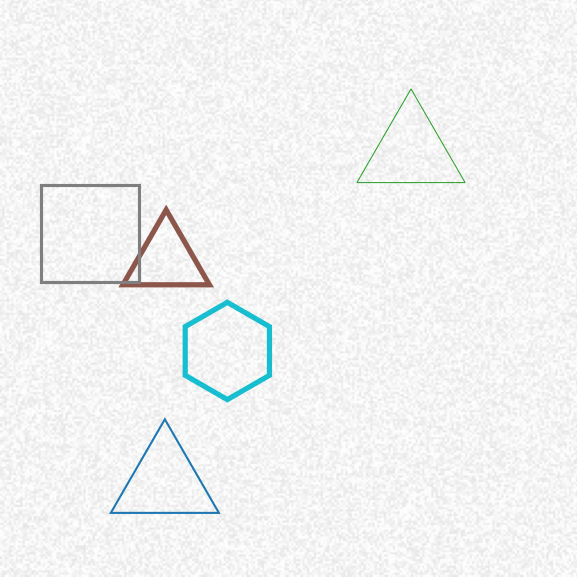[{"shape": "triangle", "thickness": 1, "radius": 0.54, "center": [0.285, 0.165]}, {"shape": "triangle", "thickness": 0.5, "radius": 0.54, "center": [0.712, 0.737]}, {"shape": "triangle", "thickness": 2.5, "radius": 0.43, "center": [0.288, 0.549]}, {"shape": "square", "thickness": 1.5, "radius": 0.42, "center": [0.156, 0.595]}, {"shape": "hexagon", "thickness": 2.5, "radius": 0.42, "center": [0.394, 0.391]}]